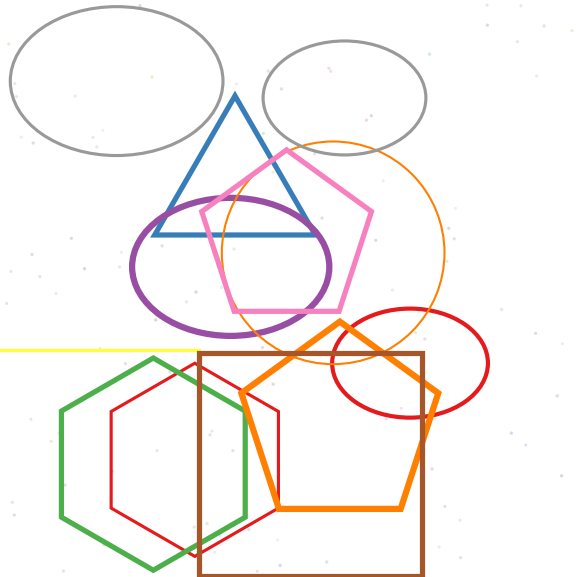[{"shape": "hexagon", "thickness": 1.5, "radius": 0.84, "center": [0.337, 0.203]}, {"shape": "oval", "thickness": 2, "radius": 0.67, "center": [0.71, 0.37]}, {"shape": "triangle", "thickness": 2.5, "radius": 0.8, "center": [0.407, 0.673]}, {"shape": "hexagon", "thickness": 2.5, "radius": 0.92, "center": [0.265, 0.195]}, {"shape": "oval", "thickness": 3, "radius": 0.85, "center": [0.4, 0.537]}, {"shape": "circle", "thickness": 1, "radius": 0.96, "center": [0.577, 0.561]}, {"shape": "pentagon", "thickness": 3, "radius": 0.9, "center": [0.588, 0.263]}, {"shape": "square", "thickness": 1.5, "radius": 1.0, "center": [0.145, 0.194]}, {"shape": "square", "thickness": 2.5, "radius": 0.97, "center": [0.538, 0.195]}, {"shape": "pentagon", "thickness": 2.5, "radius": 0.77, "center": [0.496, 0.585]}, {"shape": "oval", "thickness": 1.5, "radius": 0.7, "center": [0.597, 0.83]}, {"shape": "oval", "thickness": 1.5, "radius": 0.92, "center": [0.202, 0.859]}]